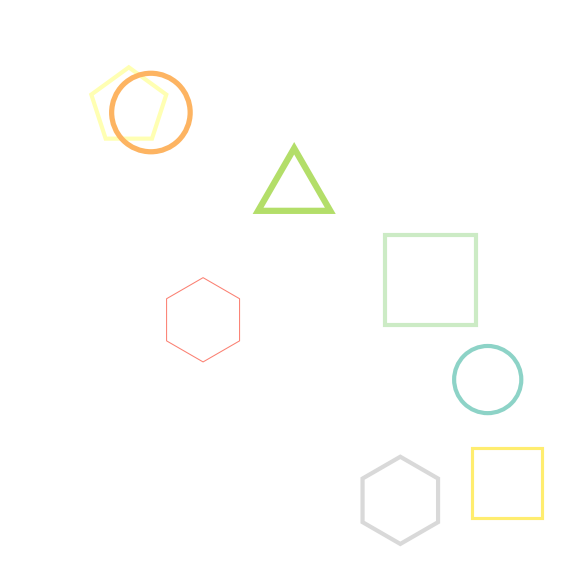[{"shape": "circle", "thickness": 2, "radius": 0.29, "center": [0.845, 0.342]}, {"shape": "pentagon", "thickness": 2, "radius": 0.34, "center": [0.223, 0.814]}, {"shape": "hexagon", "thickness": 0.5, "radius": 0.36, "center": [0.352, 0.445]}, {"shape": "circle", "thickness": 2.5, "radius": 0.34, "center": [0.261, 0.804]}, {"shape": "triangle", "thickness": 3, "radius": 0.36, "center": [0.509, 0.67]}, {"shape": "hexagon", "thickness": 2, "radius": 0.38, "center": [0.693, 0.133]}, {"shape": "square", "thickness": 2, "radius": 0.39, "center": [0.745, 0.514]}, {"shape": "square", "thickness": 1.5, "radius": 0.3, "center": [0.878, 0.162]}]